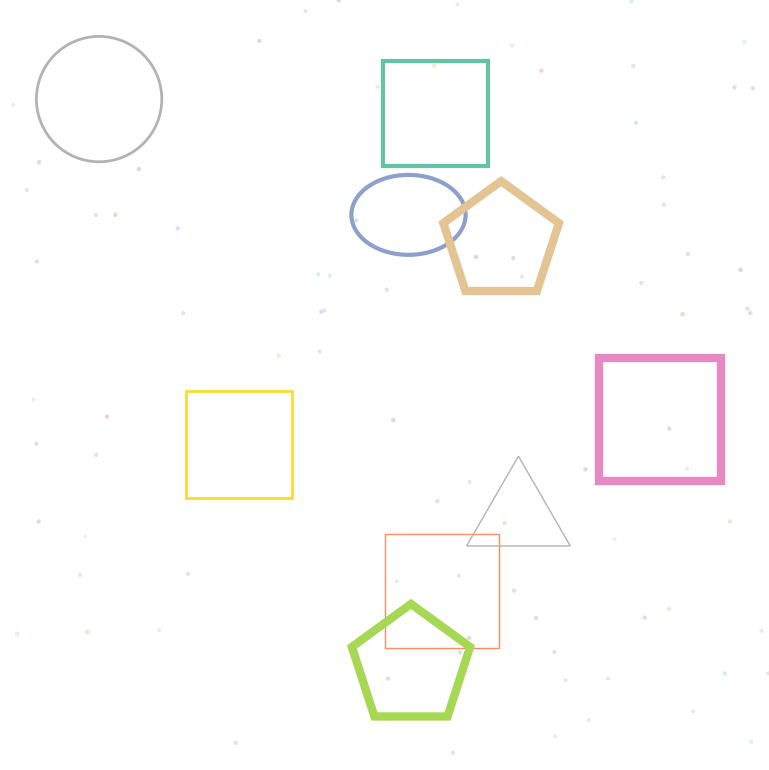[{"shape": "square", "thickness": 1.5, "radius": 0.34, "center": [0.565, 0.852]}, {"shape": "square", "thickness": 0.5, "radius": 0.37, "center": [0.574, 0.232]}, {"shape": "oval", "thickness": 1.5, "radius": 0.37, "center": [0.531, 0.721]}, {"shape": "square", "thickness": 3, "radius": 0.4, "center": [0.858, 0.455]}, {"shape": "pentagon", "thickness": 3, "radius": 0.4, "center": [0.534, 0.135]}, {"shape": "square", "thickness": 1, "radius": 0.35, "center": [0.311, 0.423]}, {"shape": "pentagon", "thickness": 3, "radius": 0.39, "center": [0.651, 0.686]}, {"shape": "circle", "thickness": 1, "radius": 0.41, "center": [0.129, 0.871]}, {"shape": "triangle", "thickness": 0.5, "radius": 0.39, "center": [0.673, 0.33]}]